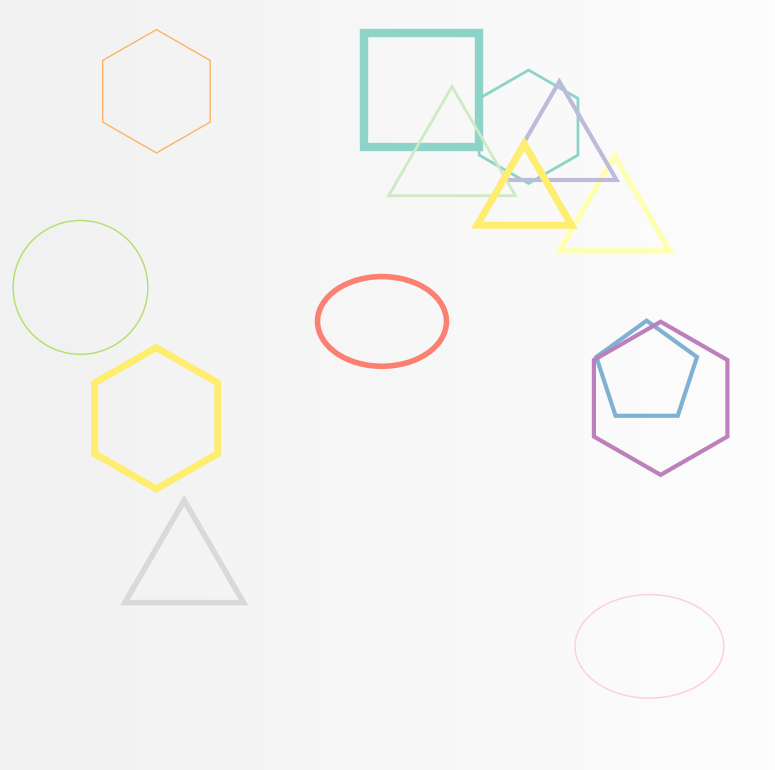[{"shape": "square", "thickness": 3, "radius": 0.37, "center": [0.544, 0.883]}, {"shape": "hexagon", "thickness": 1, "radius": 0.37, "center": [0.682, 0.835]}, {"shape": "triangle", "thickness": 2, "radius": 0.41, "center": [0.793, 0.716]}, {"shape": "triangle", "thickness": 1.5, "radius": 0.43, "center": [0.722, 0.809]}, {"shape": "oval", "thickness": 2, "radius": 0.42, "center": [0.493, 0.583]}, {"shape": "pentagon", "thickness": 1.5, "radius": 0.34, "center": [0.834, 0.515]}, {"shape": "hexagon", "thickness": 0.5, "radius": 0.4, "center": [0.202, 0.881]}, {"shape": "circle", "thickness": 0.5, "radius": 0.43, "center": [0.104, 0.627]}, {"shape": "oval", "thickness": 0.5, "radius": 0.48, "center": [0.838, 0.161]}, {"shape": "triangle", "thickness": 2, "radius": 0.44, "center": [0.238, 0.262]}, {"shape": "hexagon", "thickness": 1.5, "radius": 0.5, "center": [0.852, 0.483]}, {"shape": "triangle", "thickness": 1, "radius": 0.47, "center": [0.583, 0.793]}, {"shape": "triangle", "thickness": 2.5, "radius": 0.35, "center": [0.677, 0.743]}, {"shape": "hexagon", "thickness": 2.5, "radius": 0.46, "center": [0.202, 0.457]}]